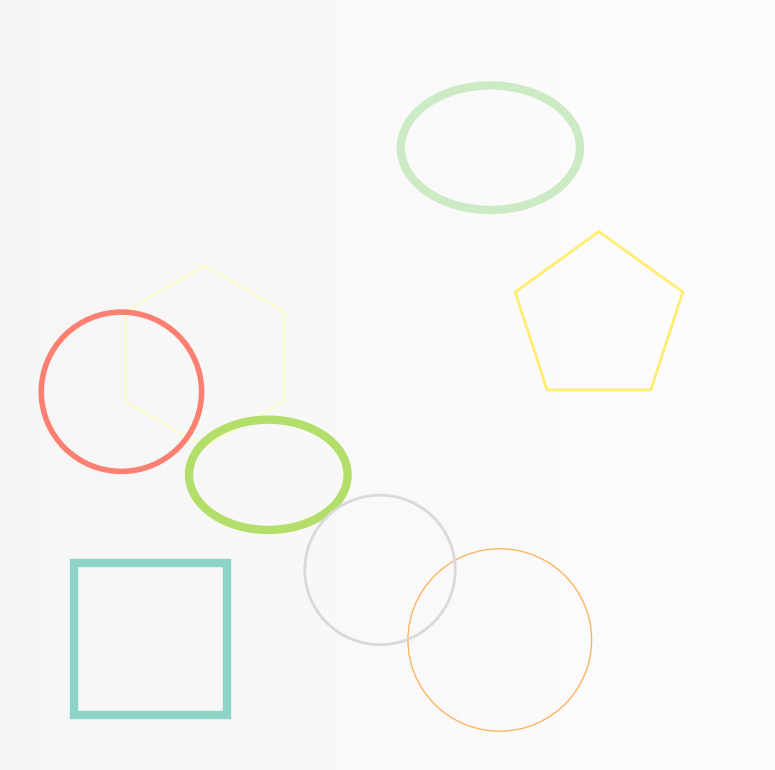[{"shape": "square", "thickness": 3, "radius": 0.49, "center": [0.195, 0.17]}, {"shape": "hexagon", "thickness": 0.5, "radius": 0.59, "center": [0.264, 0.537]}, {"shape": "circle", "thickness": 2, "radius": 0.52, "center": [0.157, 0.491]}, {"shape": "circle", "thickness": 0.5, "radius": 0.59, "center": [0.645, 0.169]}, {"shape": "oval", "thickness": 3, "radius": 0.51, "center": [0.346, 0.383]}, {"shape": "circle", "thickness": 1, "radius": 0.49, "center": [0.49, 0.26]}, {"shape": "oval", "thickness": 3, "radius": 0.58, "center": [0.633, 0.808]}, {"shape": "pentagon", "thickness": 1, "radius": 0.57, "center": [0.773, 0.586]}]